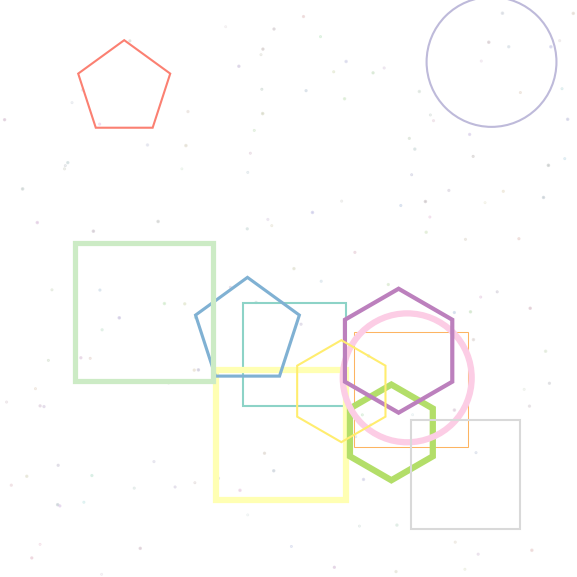[{"shape": "square", "thickness": 1, "radius": 0.45, "center": [0.51, 0.385]}, {"shape": "square", "thickness": 3, "radius": 0.56, "center": [0.487, 0.246]}, {"shape": "circle", "thickness": 1, "radius": 0.56, "center": [0.851, 0.892]}, {"shape": "pentagon", "thickness": 1, "radius": 0.42, "center": [0.215, 0.846]}, {"shape": "pentagon", "thickness": 1.5, "radius": 0.47, "center": [0.428, 0.424]}, {"shape": "square", "thickness": 0.5, "radius": 0.5, "center": [0.712, 0.324]}, {"shape": "hexagon", "thickness": 3, "radius": 0.41, "center": [0.678, 0.25]}, {"shape": "circle", "thickness": 3, "radius": 0.56, "center": [0.705, 0.345]}, {"shape": "square", "thickness": 1, "radius": 0.47, "center": [0.806, 0.178]}, {"shape": "hexagon", "thickness": 2, "radius": 0.54, "center": [0.69, 0.392]}, {"shape": "square", "thickness": 2.5, "radius": 0.6, "center": [0.249, 0.459]}, {"shape": "hexagon", "thickness": 1, "radius": 0.44, "center": [0.591, 0.322]}]